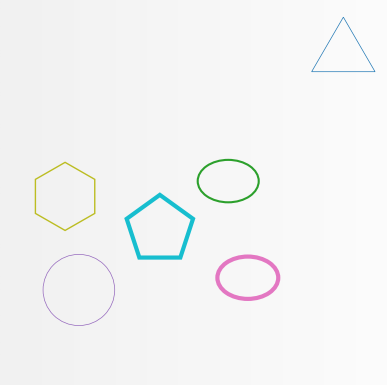[{"shape": "triangle", "thickness": 0.5, "radius": 0.47, "center": [0.886, 0.861]}, {"shape": "oval", "thickness": 1.5, "radius": 0.39, "center": [0.589, 0.53]}, {"shape": "circle", "thickness": 0.5, "radius": 0.46, "center": [0.204, 0.247]}, {"shape": "oval", "thickness": 3, "radius": 0.39, "center": [0.64, 0.279]}, {"shape": "hexagon", "thickness": 1, "radius": 0.44, "center": [0.168, 0.49]}, {"shape": "pentagon", "thickness": 3, "radius": 0.45, "center": [0.412, 0.404]}]